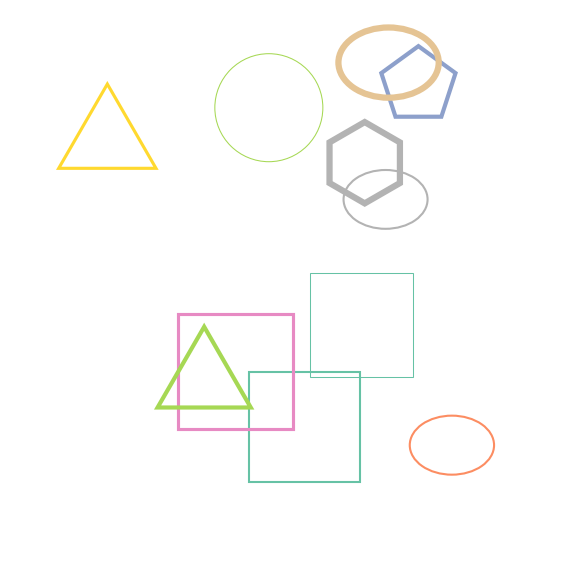[{"shape": "square", "thickness": 1, "radius": 0.48, "center": [0.527, 0.26]}, {"shape": "square", "thickness": 0.5, "radius": 0.45, "center": [0.626, 0.437]}, {"shape": "oval", "thickness": 1, "radius": 0.36, "center": [0.783, 0.228]}, {"shape": "pentagon", "thickness": 2, "radius": 0.34, "center": [0.725, 0.852]}, {"shape": "square", "thickness": 1.5, "radius": 0.5, "center": [0.409, 0.355]}, {"shape": "triangle", "thickness": 2, "radius": 0.47, "center": [0.354, 0.34]}, {"shape": "circle", "thickness": 0.5, "radius": 0.47, "center": [0.466, 0.813]}, {"shape": "triangle", "thickness": 1.5, "radius": 0.49, "center": [0.186, 0.756]}, {"shape": "oval", "thickness": 3, "radius": 0.43, "center": [0.673, 0.891]}, {"shape": "hexagon", "thickness": 3, "radius": 0.35, "center": [0.632, 0.717]}, {"shape": "oval", "thickness": 1, "radius": 0.36, "center": [0.668, 0.654]}]